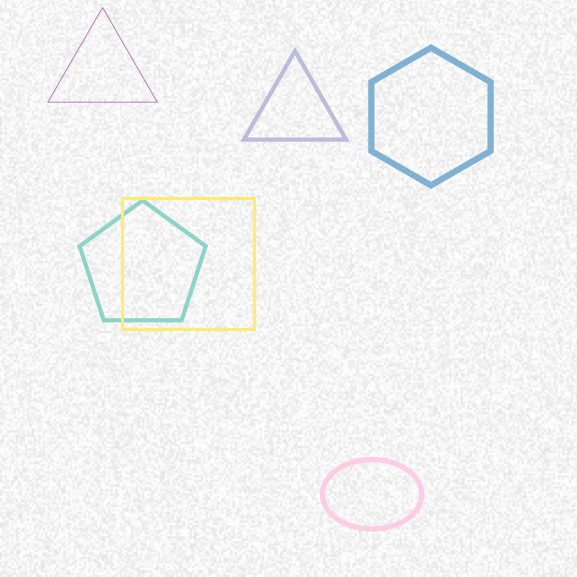[{"shape": "pentagon", "thickness": 2, "radius": 0.57, "center": [0.247, 0.537]}, {"shape": "triangle", "thickness": 2, "radius": 0.51, "center": [0.511, 0.808]}, {"shape": "hexagon", "thickness": 3, "radius": 0.6, "center": [0.746, 0.797]}, {"shape": "oval", "thickness": 2.5, "radius": 0.43, "center": [0.644, 0.143]}, {"shape": "triangle", "thickness": 0.5, "radius": 0.55, "center": [0.178, 0.877]}, {"shape": "square", "thickness": 1.5, "radius": 0.57, "center": [0.326, 0.543]}]